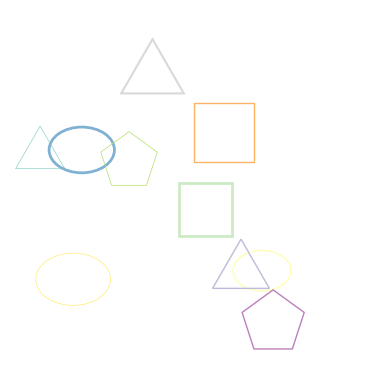[{"shape": "triangle", "thickness": 0.5, "radius": 0.37, "center": [0.104, 0.599]}, {"shape": "oval", "thickness": 1, "radius": 0.38, "center": [0.68, 0.297]}, {"shape": "triangle", "thickness": 1, "radius": 0.43, "center": [0.626, 0.294]}, {"shape": "oval", "thickness": 2, "radius": 0.42, "center": [0.212, 0.611]}, {"shape": "square", "thickness": 1, "radius": 0.39, "center": [0.582, 0.657]}, {"shape": "pentagon", "thickness": 0.5, "radius": 0.39, "center": [0.335, 0.581]}, {"shape": "triangle", "thickness": 1.5, "radius": 0.47, "center": [0.396, 0.804]}, {"shape": "pentagon", "thickness": 1, "radius": 0.42, "center": [0.709, 0.162]}, {"shape": "square", "thickness": 2, "radius": 0.34, "center": [0.533, 0.456]}, {"shape": "oval", "thickness": 0.5, "radius": 0.48, "center": [0.19, 0.275]}]